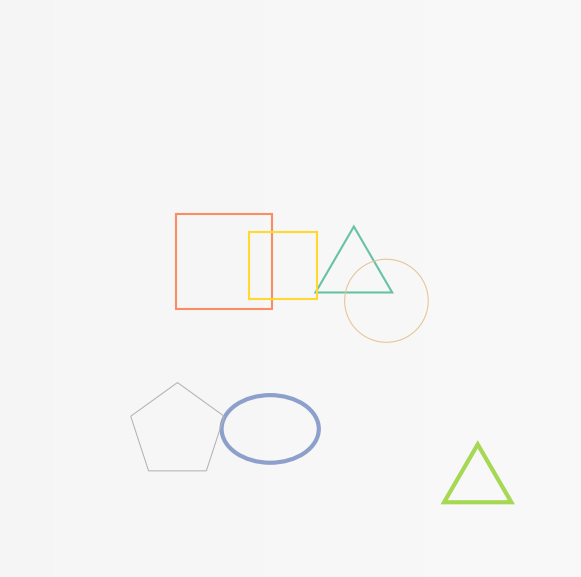[{"shape": "triangle", "thickness": 1, "radius": 0.38, "center": [0.609, 0.531]}, {"shape": "square", "thickness": 1, "radius": 0.41, "center": [0.386, 0.547]}, {"shape": "oval", "thickness": 2, "radius": 0.42, "center": [0.465, 0.256]}, {"shape": "triangle", "thickness": 2, "radius": 0.33, "center": [0.822, 0.163]}, {"shape": "square", "thickness": 1, "radius": 0.29, "center": [0.487, 0.54]}, {"shape": "circle", "thickness": 0.5, "radius": 0.36, "center": [0.665, 0.478]}, {"shape": "pentagon", "thickness": 0.5, "radius": 0.42, "center": [0.305, 0.252]}]